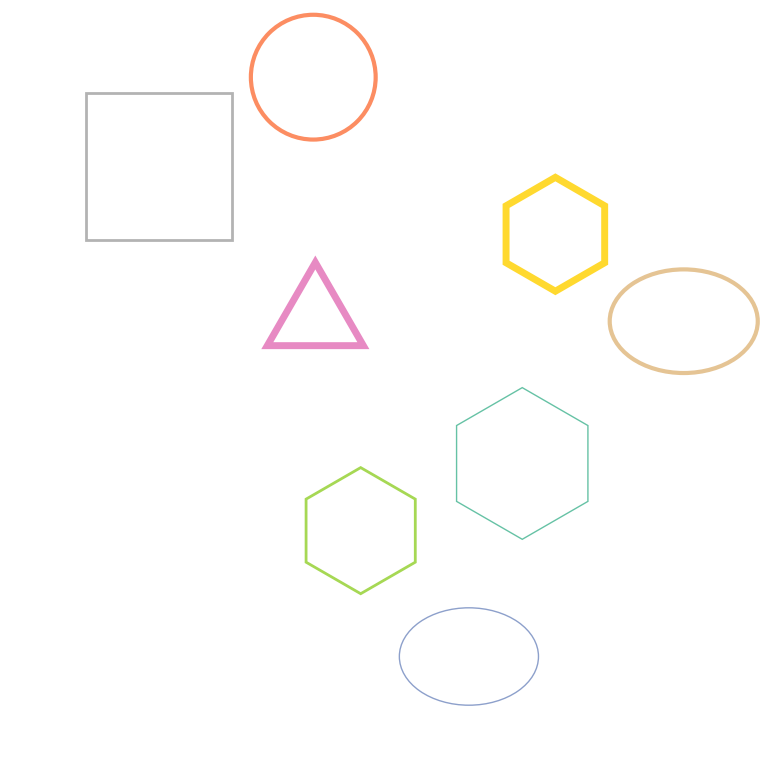[{"shape": "hexagon", "thickness": 0.5, "radius": 0.49, "center": [0.678, 0.398]}, {"shape": "circle", "thickness": 1.5, "radius": 0.41, "center": [0.407, 0.9]}, {"shape": "oval", "thickness": 0.5, "radius": 0.45, "center": [0.609, 0.147]}, {"shape": "triangle", "thickness": 2.5, "radius": 0.36, "center": [0.41, 0.587]}, {"shape": "hexagon", "thickness": 1, "radius": 0.41, "center": [0.468, 0.311]}, {"shape": "hexagon", "thickness": 2.5, "radius": 0.37, "center": [0.721, 0.696]}, {"shape": "oval", "thickness": 1.5, "radius": 0.48, "center": [0.888, 0.583]}, {"shape": "square", "thickness": 1, "radius": 0.48, "center": [0.206, 0.784]}]